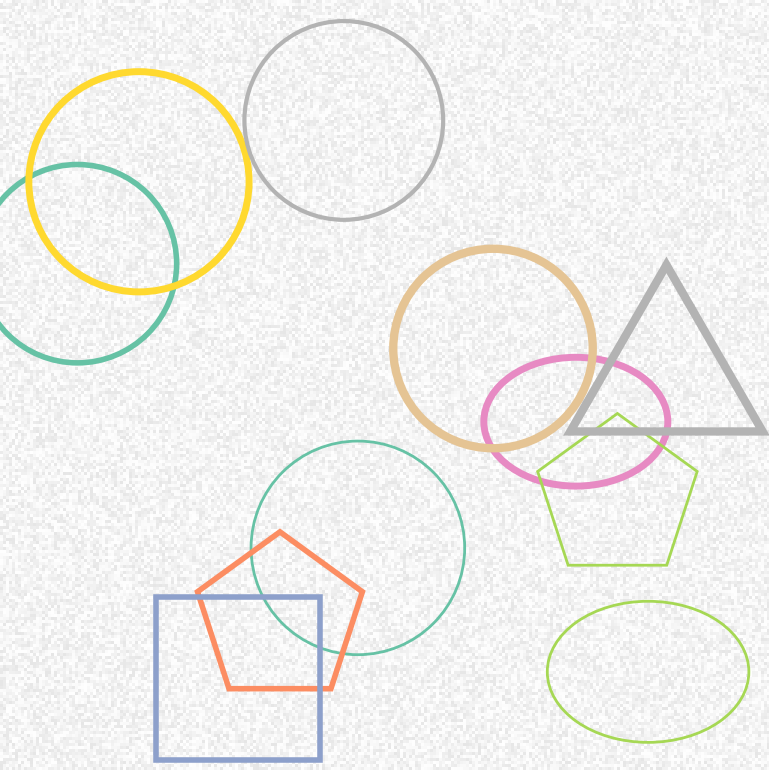[{"shape": "circle", "thickness": 1, "radius": 0.69, "center": [0.465, 0.288]}, {"shape": "circle", "thickness": 2, "radius": 0.64, "center": [0.101, 0.658]}, {"shape": "pentagon", "thickness": 2, "radius": 0.56, "center": [0.364, 0.197]}, {"shape": "square", "thickness": 2, "radius": 0.53, "center": [0.309, 0.119]}, {"shape": "oval", "thickness": 2.5, "radius": 0.6, "center": [0.748, 0.452]}, {"shape": "pentagon", "thickness": 1, "radius": 0.54, "center": [0.802, 0.354]}, {"shape": "oval", "thickness": 1, "radius": 0.65, "center": [0.842, 0.128]}, {"shape": "circle", "thickness": 2.5, "radius": 0.72, "center": [0.18, 0.764]}, {"shape": "circle", "thickness": 3, "radius": 0.65, "center": [0.64, 0.547]}, {"shape": "triangle", "thickness": 3, "radius": 0.72, "center": [0.866, 0.512]}, {"shape": "circle", "thickness": 1.5, "radius": 0.65, "center": [0.446, 0.844]}]